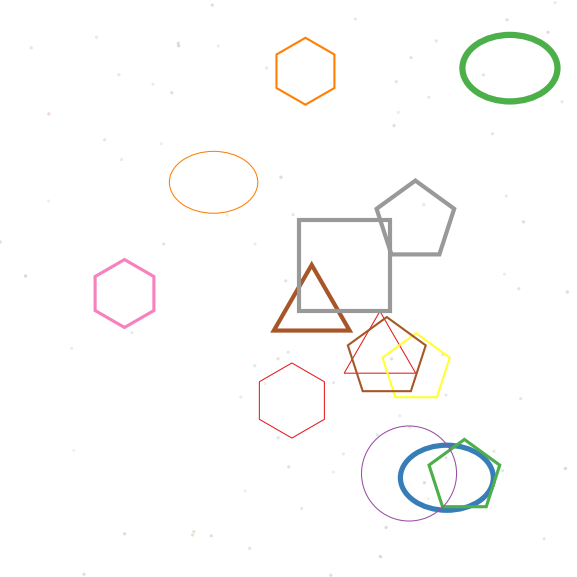[{"shape": "hexagon", "thickness": 0.5, "radius": 0.33, "center": [0.505, 0.306]}, {"shape": "triangle", "thickness": 0.5, "radius": 0.36, "center": [0.658, 0.389]}, {"shape": "oval", "thickness": 2.5, "radius": 0.4, "center": [0.774, 0.172]}, {"shape": "pentagon", "thickness": 1.5, "radius": 0.32, "center": [0.804, 0.174]}, {"shape": "oval", "thickness": 3, "radius": 0.41, "center": [0.883, 0.881]}, {"shape": "circle", "thickness": 0.5, "radius": 0.41, "center": [0.708, 0.179]}, {"shape": "hexagon", "thickness": 1, "radius": 0.29, "center": [0.529, 0.876]}, {"shape": "oval", "thickness": 0.5, "radius": 0.38, "center": [0.37, 0.683]}, {"shape": "pentagon", "thickness": 1, "radius": 0.31, "center": [0.721, 0.361]}, {"shape": "triangle", "thickness": 2, "radius": 0.38, "center": [0.54, 0.465]}, {"shape": "pentagon", "thickness": 1, "radius": 0.35, "center": [0.67, 0.379]}, {"shape": "hexagon", "thickness": 1.5, "radius": 0.29, "center": [0.216, 0.491]}, {"shape": "square", "thickness": 2, "radius": 0.39, "center": [0.597, 0.539]}, {"shape": "pentagon", "thickness": 2, "radius": 0.35, "center": [0.719, 0.616]}]